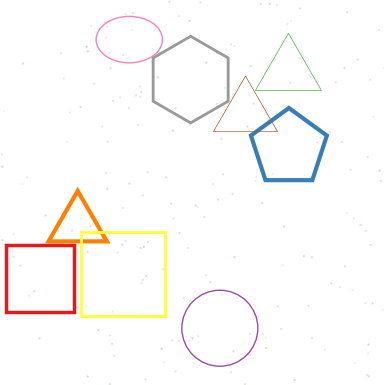[{"shape": "square", "thickness": 2.5, "radius": 0.44, "center": [0.104, 0.276]}, {"shape": "pentagon", "thickness": 3, "radius": 0.52, "center": [0.75, 0.616]}, {"shape": "triangle", "thickness": 0.5, "radius": 0.5, "center": [0.749, 0.814]}, {"shape": "circle", "thickness": 1, "radius": 0.49, "center": [0.571, 0.147]}, {"shape": "triangle", "thickness": 3, "radius": 0.44, "center": [0.202, 0.417]}, {"shape": "square", "thickness": 2, "radius": 0.54, "center": [0.319, 0.289]}, {"shape": "triangle", "thickness": 0.5, "radius": 0.48, "center": [0.638, 0.706]}, {"shape": "oval", "thickness": 1, "radius": 0.43, "center": [0.336, 0.897]}, {"shape": "hexagon", "thickness": 2, "radius": 0.56, "center": [0.495, 0.793]}]